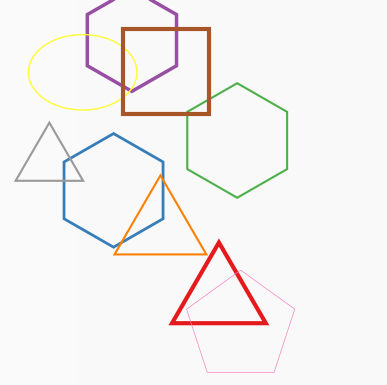[{"shape": "triangle", "thickness": 3, "radius": 0.7, "center": [0.565, 0.23]}, {"shape": "hexagon", "thickness": 2, "radius": 0.74, "center": [0.293, 0.506]}, {"shape": "hexagon", "thickness": 1.5, "radius": 0.74, "center": [0.612, 0.635]}, {"shape": "hexagon", "thickness": 2.5, "radius": 0.66, "center": [0.34, 0.896]}, {"shape": "triangle", "thickness": 1.5, "radius": 0.68, "center": [0.414, 0.408]}, {"shape": "oval", "thickness": 1, "radius": 0.7, "center": [0.213, 0.812]}, {"shape": "square", "thickness": 3, "radius": 0.55, "center": [0.429, 0.815]}, {"shape": "pentagon", "thickness": 0.5, "radius": 0.73, "center": [0.621, 0.152]}, {"shape": "triangle", "thickness": 1.5, "radius": 0.5, "center": [0.127, 0.581]}]